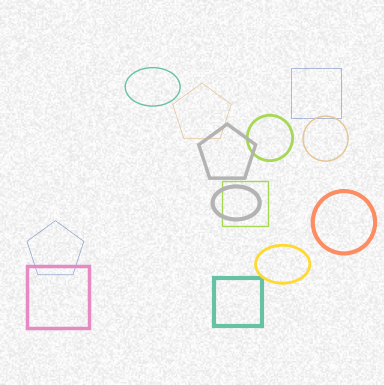[{"shape": "oval", "thickness": 1, "radius": 0.36, "center": [0.397, 0.774]}, {"shape": "square", "thickness": 3, "radius": 0.31, "center": [0.618, 0.216]}, {"shape": "circle", "thickness": 3, "radius": 0.41, "center": [0.893, 0.423]}, {"shape": "square", "thickness": 0.5, "radius": 0.33, "center": [0.82, 0.758]}, {"shape": "pentagon", "thickness": 0.5, "radius": 0.39, "center": [0.144, 0.349]}, {"shape": "square", "thickness": 2.5, "radius": 0.4, "center": [0.15, 0.229]}, {"shape": "square", "thickness": 1, "radius": 0.3, "center": [0.636, 0.472]}, {"shape": "circle", "thickness": 2, "radius": 0.29, "center": [0.701, 0.642]}, {"shape": "oval", "thickness": 2, "radius": 0.35, "center": [0.734, 0.314]}, {"shape": "pentagon", "thickness": 0.5, "radius": 0.4, "center": [0.525, 0.704]}, {"shape": "circle", "thickness": 1, "radius": 0.29, "center": [0.846, 0.64]}, {"shape": "pentagon", "thickness": 2.5, "radius": 0.39, "center": [0.59, 0.6]}, {"shape": "oval", "thickness": 3, "radius": 0.31, "center": [0.613, 0.473]}]